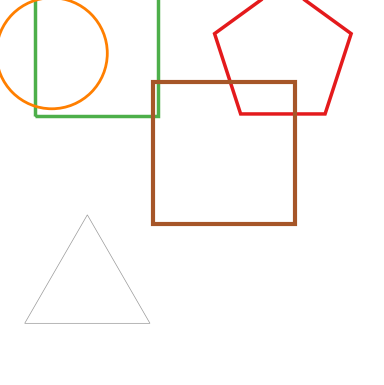[{"shape": "pentagon", "thickness": 2.5, "radius": 0.93, "center": [0.735, 0.855]}, {"shape": "square", "thickness": 2.5, "radius": 0.8, "center": [0.25, 0.859]}, {"shape": "circle", "thickness": 2, "radius": 0.72, "center": [0.135, 0.862]}, {"shape": "square", "thickness": 3, "radius": 0.92, "center": [0.582, 0.602]}, {"shape": "triangle", "thickness": 0.5, "radius": 0.94, "center": [0.227, 0.254]}]